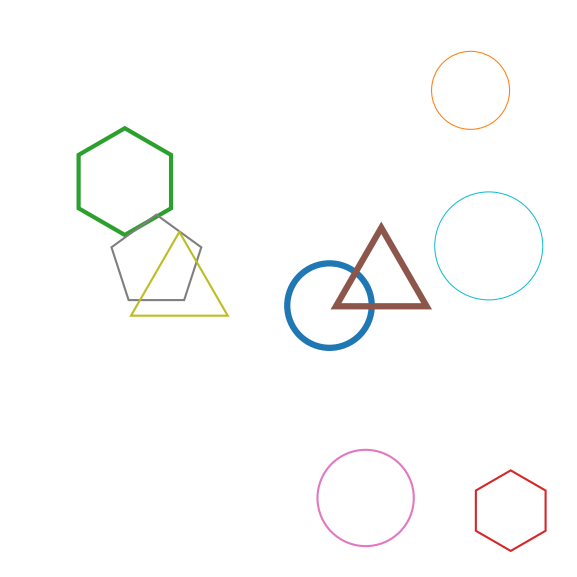[{"shape": "circle", "thickness": 3, "radius": 0.37, "center": [0.571, 0.47]}, {"shape": "circle", "thickness": 0.5, "radius": 0.34, "center": [0.815, 0.843]}, {"shape": "hexagon", "thickness": 2, "radius": 0.46, "center": [0.216, 0.685]}, {"shape": "hexagon", "thickness": 1, "radius": 0.35, "center": [0.884, 0.115]}, {"shape": "triangle", "thickness": 3, "radius": 0.45, "center": [0.66, 0.514]}, {"shape": "circle", "thickness": 1, "radius": 0.42, "center": [0.633, 0.137]}, {"shape": "pentagon", "thickness": 1, "radius": 0.41, "center": [0.271, 0.546]}, {"shape": "triangle", "thickness": 1, "radius": 0.48, "center": [0.311, 0.501]}, {"shape": "circle", "thickness": 0.5, "radius": 0.47, "center": [0.846, 0.573]}]